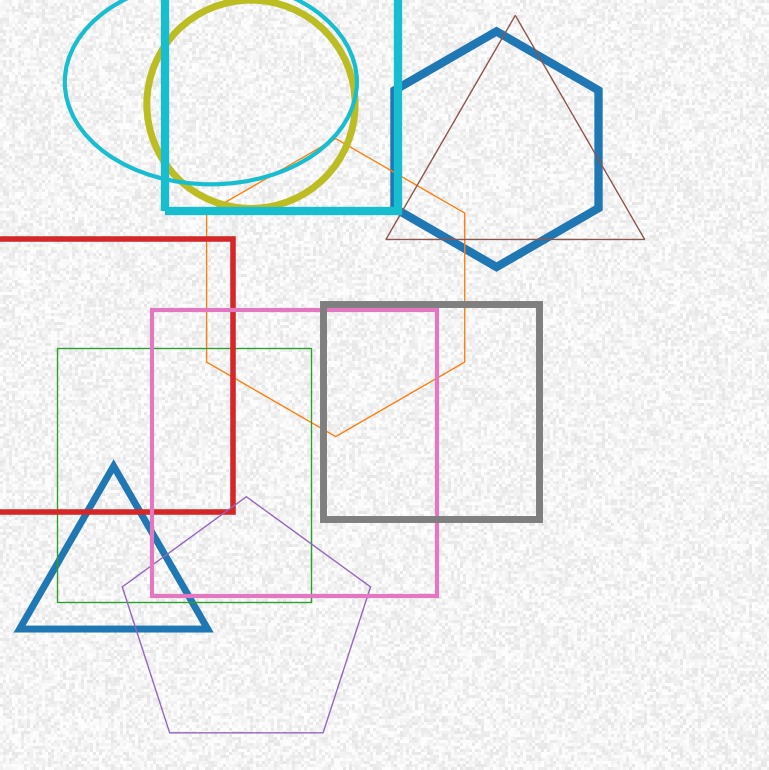[{"shape": "hexagon", "thickness": 3, "radius": 0.77, "center": [0.645, 0.806]}, {"shape": "triangle", "thickness": 2.5, "radius": 0.71, "center": [0.148, 0.254]}, {"shape": "hexagon", "thickness": 0.5, "radius": 0.97, "center": [0.436, 0.627]}, {"shape": "square", "thickness": 0.5, "radius": 0.83, "center": [0.239, 0.383]}, {"shape": "square", "thickness": 2, "radius": 0.88, "center": [0.126, 0.513]}, {"shape": "pentagon", "thickness": 0.5, "radius": 0.85, "center": [0.32, 0.185]}, {"shape": "triangle", "thickness": 0.5, "radius": 0.97, "center": [0.669, 0.786]}, {"shape": "square", "thickness": 1.5, "radius": 0.93, "center": [0.383, 0.411]}, {"shape": "square", "thickness": 2.5, "radius": 0.7, "center": [0.56, 0.466]}, {"shape": "circle", "thickness": 2.5, "radius": 0.68, "center": [0.326, 0.865]}, {"shape": "oval", "thickness": 1.5, "radius": 0.95, "center": [0.274, 0.893]}, {"shape": "square", "thickness": 3, "radius": 0.76, "center": [0.366, 0.877]}]